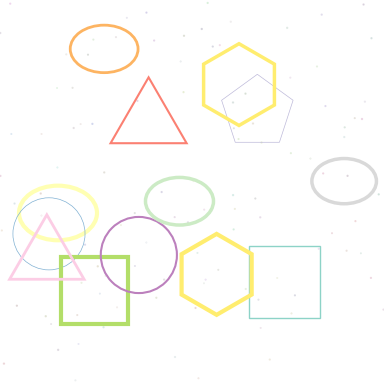[{"shape": "square", "thickness": 1, "radius": 0.46, "center": [0.739, 0.268]}, {"shape": "oval", "thickness": 3, "radius": 0.51, "center": [0.151, 0.447]}, {"shape": "pentagon", "thickness": 0.5, "radius": 0.49, "center": [0.668, 0.709]}, {"shape": "triangle", "thickness": 1.5, "radius": 0.57, "center": [0.386, 0.685]}, {"shape": "circle", "thickness": 0.5, "radius": 0.47, "center": [0.127, 0.393]}, {"shape": "oval", "thickness": 2, "radius": 0.44, "center": [0.271, 0.873]}, {"shape": "square", "thickness": 3, "radius": 0.44, "center": [0.246, 0.244]}, {"shape": "triangle", "thickness": 2, "radius": 0.56, "center": [0.122, 0.33]}, {"shape": "oval", "thickness": 2.5, "radius": 0.42, "center": [0.894, 0.53]}, {"shape": "circle", "thickness": 1.5, "radius": 0.49, "center": [0.361, 0.338]}, {"shape": "oval", "thickness": 2.5, "radius": 0.44, "center": [0.466, 0.477]}, {"shape": "hexagon", "thickness": 3, "radius": 0.53, "center": [0.563, 0.287]}, {"shape": "hexagon", "thickness": 2.5, "radius": 0.53, "center": [0.621, 0.78]}]